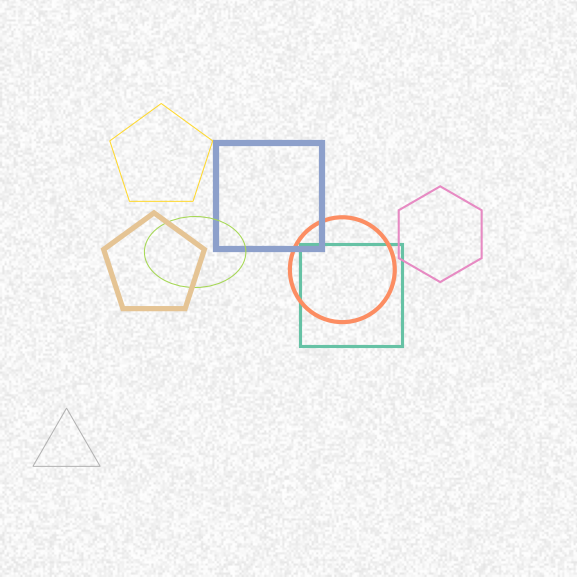[{"shape": "square", "thickness": 1.5, "radius": 0.44, "center": [0.608, 0.489]}, {"shape": "circle", "thickness": 2, "radius": 0.45, "center": [0.593, 0.532]}, {"shape": "square", "thickness": 3, "radius": 0.46, "center": [0.465, 0.66]}, {"shape": "hexagon", "thickness": 1, "radius": 0.41, "center": [0.762, 0.594]}, {"shape": "oval", "thickness": 0.5, "radius": 0.44, "center": [0.338, 0.563]}, {"shape": "pentagon", "thickness": 0.5, "radius": 0.47, "center": [0.279, 0.726]}, {"shape": "pentagon", "thickness": 2.5, "radius": 0.46, "center": [0.267, 0.539]}, {"shape": "triangle", "thickness": 0.5, "radius": 0.34, "center": [0.115, 0.225]}]